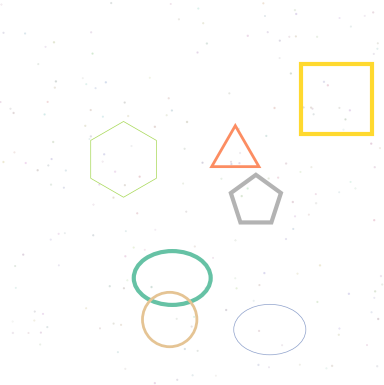[{"shape": "oval", "thickness": 3, "radius": 0.5, "center": [0.447, 0.278]}, {"shape": "triangle", "thickness": 2, "radius": 0.35, "center": [0.611, 0.603]}, {"shape": "oval", "thickness": 0.5, "radius": 0.47, "center": [0.701, 0.144]}, {"shape": "hexagon", "thickness": 0.5, "radius": 0.49, "center": [0.321, 0.586]}, {"shape": "square", "thickness": 3, "radius": 0.46, "center": [0.874, 0.743]}, {"shape": "circle", "thickness": 2, "radius": 0.35, "center": [0.441, 0.17]}, {"shape": "pentagon", "thickness": 3, "radius": 0.34, "center": [0.665, 0.478]}]